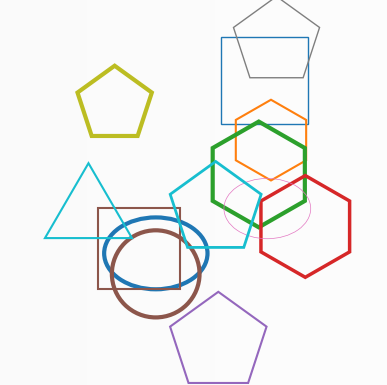[{"shape": "oval", "thickness": 3, "radius": 0.67, "center": [0.402, 0.342]}, {"shape": "square", "thickness": 1, "radius": 0.56, "center": [0.683, 0.791]}, {"shape": "hexagon", "thickness": 1.5, "radius": 0.52, "center": [0.699, 0.636]}, {"shape": "hexagon", "thickness": 3, "radius": 0.69, "center": [0.668, 0.547]}, {"shape": "hexagon", "thickness": 2.5, "radius": 0.66, "center": [0.788, 0.412]}, {"shape": "pentagon", "thickness": 1.5, "radius": 0.65, "center": [0.563, 0.111]}, {"shape": "square", "thickness": 1.5, "radius": 0.53, "center": [0.358, 0.354]}, {"shape": "circle", "thickness": 3, "radius": 0.57, "center": [0.402, 0.289]}, {"shape": "oval", "thickness": 0.5, "radius": 0.56, "center": [0.69, 0.458]}, {"shape": "pentagon", "thickness": 1, "radius": 0.58, "center": [0.714, 0.893]}, {"shape": "pentagon", "thickness": 3, "radius": 0.5, "center": [0.296, 0.728]}, {"shape": "pentagon", "thickness": 2, "radius": 0.62, "center": [0.557, 0.457]}, {"shape": "triangle", "thickness": 1.5, "radius": 0.65, "center": [0.228, 0.446]}]